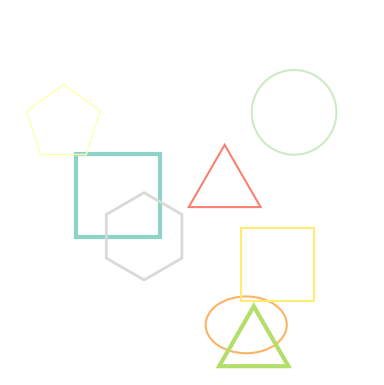[{"shape": "square", "thickness": 3, "radius": 0.54, "center": [0.307, 0.492]}, {"shape": "pentagon", "thickness": 1, "radius": 0.5, "center": [0.165, 0.68]}, {"shape": "triangle", "thickness": 1.5, "radius": 0.54, "center": [0.584, 0.516]}, {"shape": "oval", "thickness": 1.5, "radius": 0.53, "center": [0.64, 0.156]}, {"shape": "triangle", "thickness": 3, "radius": 0.52, "center": [0.659, 0.101]}, {"shape": "hexagon", "thickness": 2, "radius": 0.57, "center": [0.374, 0.386]}, {"shape": "circle", "thickness": 1.5, "radius": 0.55, "center": [0.764, 0.708]}, {"shape": "square", "thickness": 1.5, "radius": 0.47, "center": [0.721, 0.313]}]